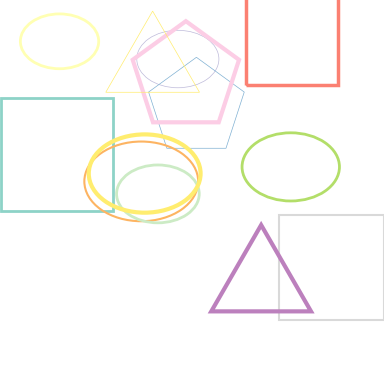[{"shape": "square", "thickness": 2, "radius": 0.73, "center": [0.148, 0.599]}, {"shape": "oval", "thickness": 2, "radius": 0.51, "center": [0.155, 0.893]}, {"shape": "oval", "thickness": 0.5, "radius": 0.53, "center": [0.462, 0.847]}, {"shape": "square", "thickness": 2.5, "radius": 0.59, "center": [0.758, 0.898]}, {"shape": "pentagon", "thickness": 0.5, "radius": 0.65, "center": [0.51, 0.721]}, {"shape": "oval", "thickness": 1.5, "radius": 0.74, "center": [0.367, 0.529]}, {"shape": "oval", "thickness": 2, "radius": 0.63, "center": [0.755, 0.567]}, {"shape": "pentagon", "thickness": 3, "radius": 0.73, "center": [0.483, 0.8]}, {"shape": "square", "thickness": 1.5, "radius": 0.68, "center": [0.86, 0.304]}, {"shape": "triangle", "thickness": 3, "radius": 0.75, "center": [0.678, 0.266]}, {"shape": "oval", "thickness": 2, "radius": 0.54, "center": [0.41, 0.496]}, {"shape": "oval", "thickness": 3, "radius": 0.73, "center": [0.376, 0.549]}, {"shape": "triangle", "thickness": 0.5, "radius": 0.7, "center": [0.396, 0.831]}]